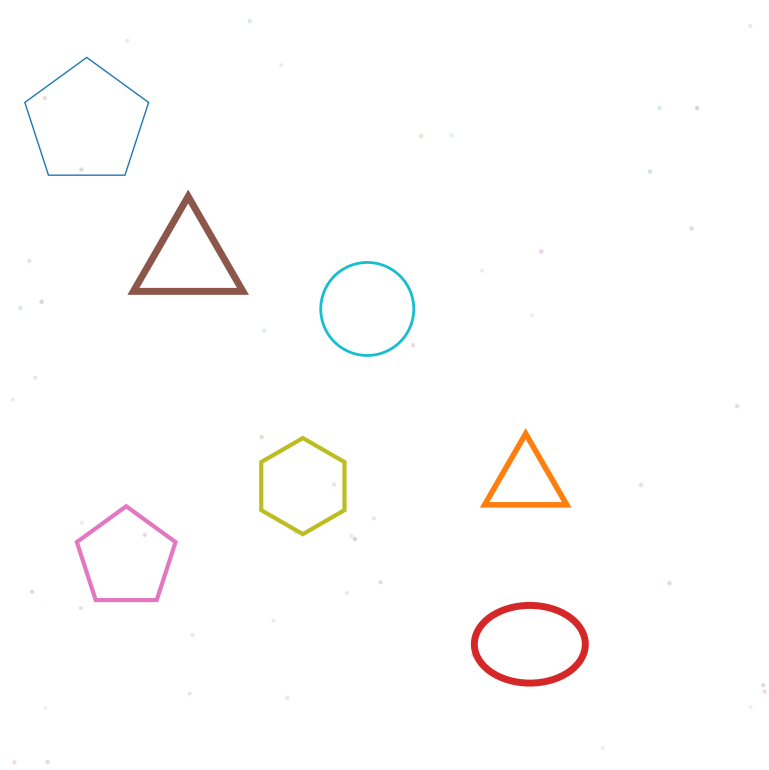[{"shape": "pentagon", "thickness": 0.5, "radius": 0.42, "center": [0.113, 0.841]}, {"shape": "triangle", "thickness": 2, "radius": 0.31, "center": [0.683, 0.375]}, {"shape": "oval", "thickness": 2.5, "radius": 0.36, "center": [0.688, 0.163]}, {"shape": "triangle", "thickness": 2.5, "radius": 0.41, "center": [0.244, 0.663]}, {"shape": "pentagon", "thickness": 1.5, "radius": 0.34, "center": [0.164, 0.275]}, {"shape": "hexagon", "thickness": 1.5, "radius": 0.31, "center": [0.393, 0.369]}, {"shape": "circle", "thickness": 1, "radius": 0.3, "center": [0.477, 0.599]}]